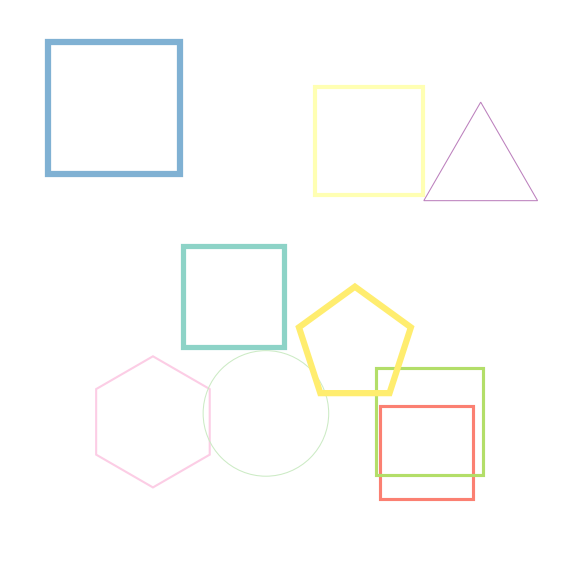[{"shape": "square", "thickness": 2.5, "radius": 0.44, "center": [0.404, 0.486]}, {"shape": "square", "thickness": 2, "radius": 0.47, "center": [0.639, 0.755]}, {"shape": "square", "thickness": 1.5, "radius": 0.4, "center": [0.739, 0.215]}, {"shape": "square", "thickness": 3, "radius": 0.57, "center": [0.197, 0.812]}, {"shape": "square", "thickness": 1.5, "radius": 0.46, "center": [0.743, 0.269]}, {"shape": "hexagon", "thickness": 1, "radius": 0.57, "center": [0.265, 0.269]}, {"shape": "triangle", "thickness": 0.5, "radius": 0.57, "center": [0.832, 0.709]}, {"shape": "circle", "thickness": 0.5, "radius": 0.54, "center": [0.46, 0.283]}, {"shape": "pentagon", "thickness": 3, "radius": 0.51, "center": [0.615, 0.401]}]